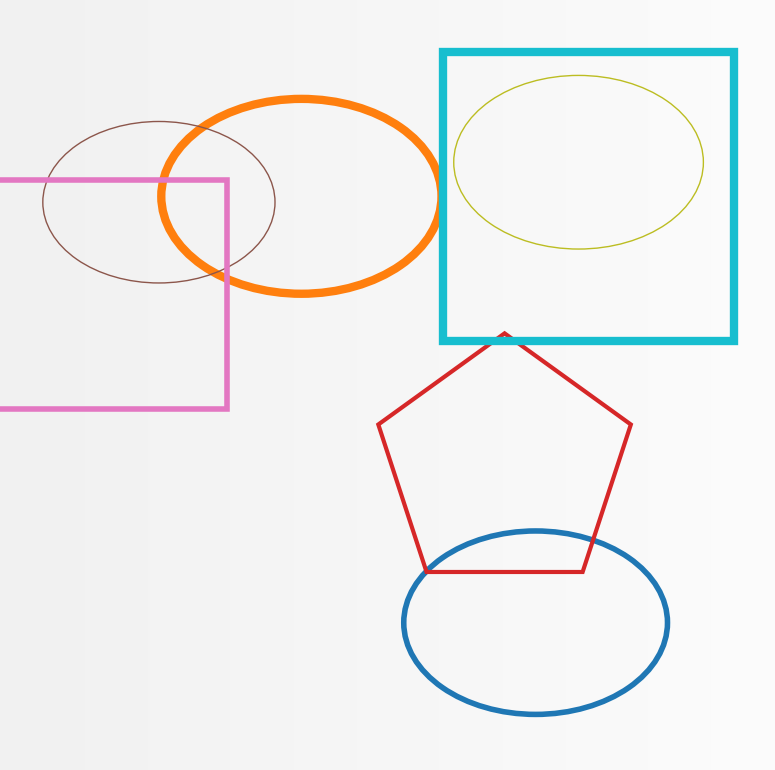[{"shape": "oval", "thickness": 2, "radius": 0.85, "center": [0.691, 0.191]}, {"shape": "oval", "thickness": 3, "radius": 0.9, "center": [0.389, 0.745]}, {"shape": "pentagon", "thickness": 1.5, "radius": 0.86, "center": [0.651, 0.396]}, {"shape": "oval", "thickness": 0.5, "radius": 0.75, "center": [0.205, 0.737]}, {"shape": "square", "thickness": 2, "radius": 0.74, "center": [0.145, 0.618]}, {"shape": "oval", "thickness": 0.5, "radius": 0.81, "center": [0.747, 0.789]}, {"shape": "square", "thickness": 3, "radius": 0.94, "center": [0.759, 0.745]}]